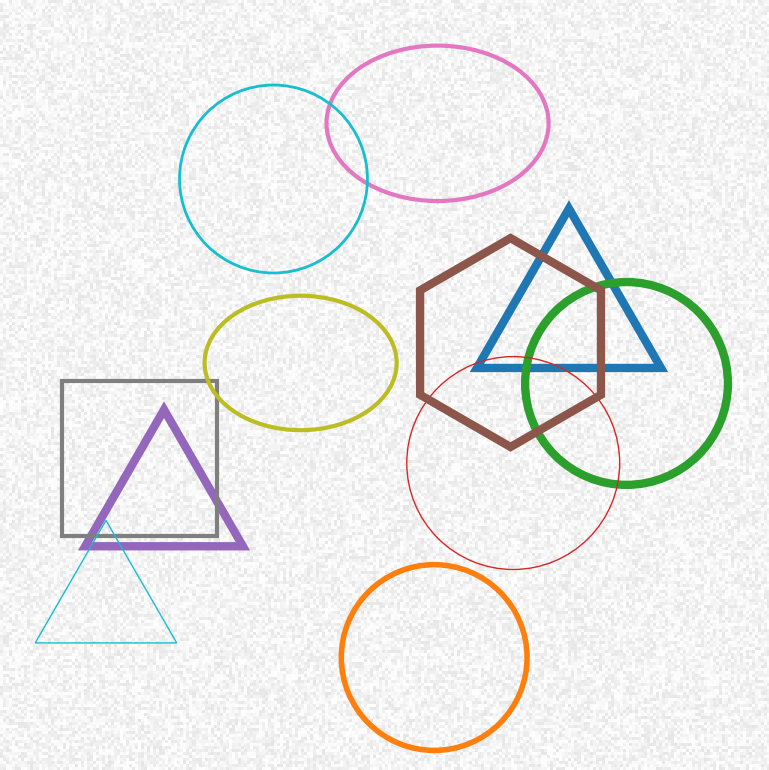[{"shape": "triangle", "thickness": 3, "radius": 0.69, "center": [0.739, 0.591]}, {"shape": "circle", "thickness": 2, "radius": 0.6, "center": [0.564, 0.146]}, {"shape": "circle", "thickness": 3, "radius": 0.66, "center": [0.814, 0.502]}, {"shape": "circle", "thickness": 0.5, "radius": 0.69, "center": [0.667, 0.399]}, {"shape": "triangle", "thickness": 3, "radius": 0.59, "center": [0.213, 0.35]}, {"shape": "hexagon", "thickness": 3, "radius": 0.68, "center": [0.663, 0.555]}, {"shape": "oval", "thickness": 1.5, "radius": 0.72, "center": [0.568, 0.84]}, {"shape": "square", "thickness": 1.5, "radius": 0.5, "center": [0.181, 0.405]}, {"shape": "oval", "thickness": 1.5, "radius": 0.62, "center": [0.39, 0.529]}, {"shape": "circle", "thickness": 1, "radius": 0.61, "center": [0.355, 0.768]}, {"shape": "triangle", "thickness": 0.5, "radius": 0.53, "center": [0.138, 0.218]}]